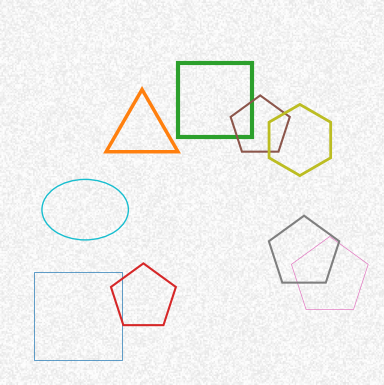[{"shape": "square", "thickness": 0.5, "radius": 0.57, "center": [0.202, 0.179]}, {"shape": "triangle", "thickness": 2.5, "radius": 0.54, "center": [0.369, 0.66]}, {"shape": "square", "thickness": 3, "radius": 0.48, "center": [0.558, 0.74]}, {"shape": "pentagon", "thickness": 1.5, "radius": 0.44, "center": [0.373, 0.227]}, {"shape": "pentagon", "thickness": 1.5, "radius": 0.4, "center": [0.676, 0.671]}, {"shape": "pentagon", "thickness": 0.5, "radius": 0.52, "center": [0.857, 0.281]}, {"shape": "pentagon", "thickness": 1.5, "radius": 0.48, "center": [0.79, 0.344]}, {"shape": "hexagon", "thickness": 2, "radius": 0.46, "center": [0.779, 0.636]}, {"shape": "oval", "thickness": 1, "radius": 0.56, "center": [0.221, 0.455]}]